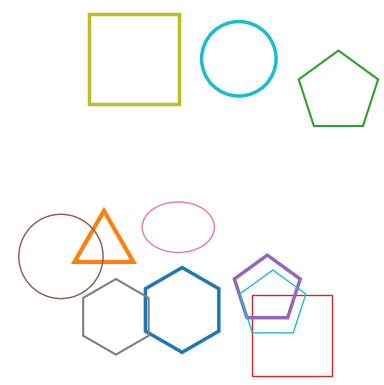[{"shape": "hexagon", "thickness": 2.5, "radius": 0.55, "center": [0.473, 0.195]}, {"shape": "triangle", "thickness": 3, "radius": 0.44, "center": [0.27, 0.364]}, {"shape": "pentagon", "thickness": 1.5, "radius": 0.54, "center": [0.879, 0.76]}, {"shape": "square", "thickness": 1, "radius": 0.52, "center": [0.759, 0.129]}, {"shape": "pentagon", "thickness": 2.5, "radius": 0.45, "center": [0.694, 0.248]}, {"shape": "circle", "thickness": 1, "radius": 0.55, "center": [0.158, 0.334]}, {"shape": "oval", "thickness": 1, "radius": 0.47, "center": [0.463, 0.41]}, {"shape": "hexagon", "thickness": 1.5, "radius": 0.49, "center": [0.301, 0.177]}, {"shape": "square", "thickness": 2.5, "radius": 0.58, "center": [0.347, 0.848]}, {"shape": "circle", "thickness": 2.5, "radius": 0.48, "center": [0.62, 0.847]}, {"shape": "pentagon", "thickness": 1, "radius": 0.45, "center": [0.709, 0.208]}]